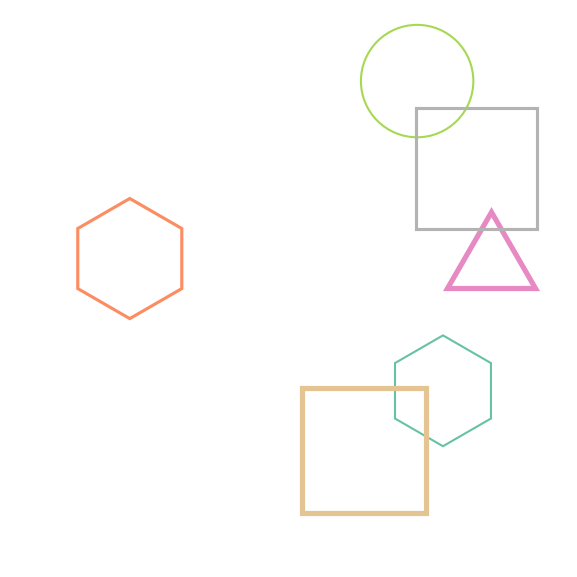[{"shape": "hexagon", "thickness": 1, "radius": 0.48, "center": [0.767, 0.322]}, {"shape": "hexagon", "thickness": 1.5, "radius": 0.52, "center": [0.225, 0.551]}, {"shape": "triangle", "thickness": 2.5, "radius": 0.44, "center": [0.851, 0.544]}, {"shape": "circle", "thickness": 1, "radius": 0.49, "center": [0.722, 0.859]}, {"shape": "square", "thickness": 2.5, "radius": 0.54, "center": [0.63, 0.219]}, {"shape": "square", "thickness": 1.5, "radius": 0.53, "center": [0.825, 0.707]}]